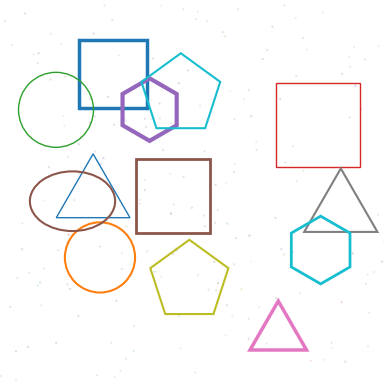[{"shape": "square", "thickness": 2.5, "radius": 0.44, "center": [0.294, 0.808]}, {"shape": "triangle", "thickness": 1, "radius": 0.55, "center": [0.242, 0.49]}, {"shape": "circle", "thickness": 1.5, "radius": 0.46, "center": [0.26, 0.331]}, {"shape": "circle", "thickness": 1, "radius": 0.49, "center": [0.145, 0.715]}, {"shape": "square", "thickness": 1, "radius": 0.55, "center": [0.825, 0.675]}, {"shape": "hexagon", "thickness": 3, "radius": 0.41, "center": [0.389, 0.715]}, {"shape": "oval", "thickness": 1.5, "radius": 0.55, "center": [0.188, 0.477]}, {"shape": "square", "thickness": 2, "radius": 0.48, "center": [0.449, 0.491]}, {"shape": "triangle", "thickness": 2.5, "radius": 0.42, "center": [0.723, 0.133]}, {"shape": "triangle", "thickness": 1.5, "radius": 0.55, "center": [0.885, 0.453]}, {"shape": "pentagon", "thickness": 1.5, "radius": 0.53, "center": [0.492, 0.271]}, {"shape": "hexagon", "thickness": 2, "radius": 0.44, "center": [0.833, 0.351]}, {"shape": "pentagon", "thickness": 1.5, "radius": 0.54, "center": [0.47, 0.754]}]